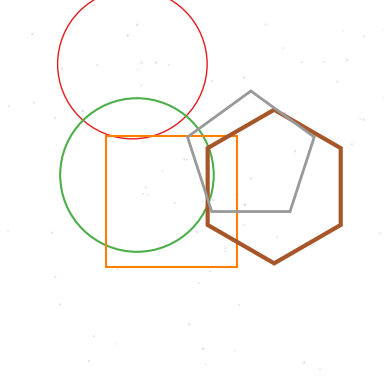[{"shape": "circle", "thickness": 1, "radius": 0.97, "center": [0.344, 0.834]}, {"shape": "circle", "thickness": 1.5, "radius": 1.0, "center": [0.356, 0.545]}, {"shape": "square", "thickness": 1.5, "radius": 0.85, "center": [0.446, 0.477]}, {"shape": "hexagon", "thickness": 3, "radius": 1.0, "center": [0.712, 0.516]}, {"shape": "pentagon", "thickness": 2, "radius": 0.87, "center": [0.652, 0.591]}]